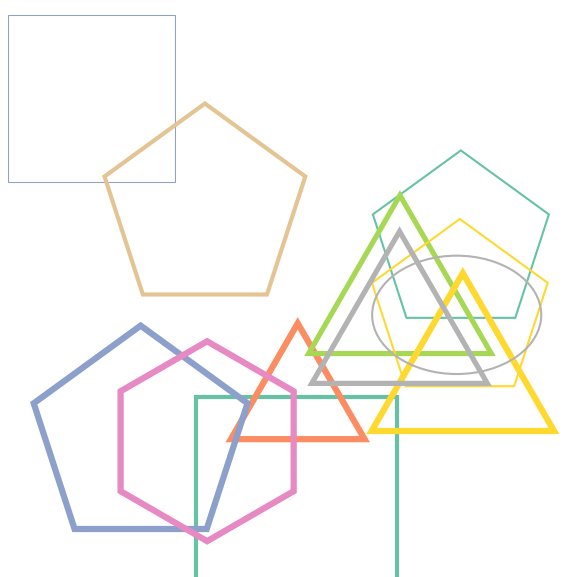[{"shape": "square", "thickness": 2, "radius": 0.87, "center": [0.513, 0.138]}, {"shape": "pentagon", "thickness": 1, "radius": 0.8, "center": [0.798, 0.578]}, {"shape": "triangle", "thickness": 3, "radius": 0.67, "center": [0.516, 0.306]}, {"shape": "square", "thickness": 0.5, "radius": 0.72, "center": [0.159, 0.828]}, {"shape": "pentagon", "thickness": 3, "radius": 0.97, "center": [0.244, 0.241]}, {"shape": "hexagon", "thickness": 3, "radius": 0.87, "center": [0.359, 0.235]}, {"shape": "triangle", "thickness": 2.5, "radius": 0.91, "center": [0.693, 0.478]}, {"shape": "triangle", "thickness": 3, "radius": 0.91, "center": [0.801, 0.344]}, {"shape": "pentagon", "thickness": 1, "radius": 0.8, "center": [0.796, 0.46]}, {"shape": "pentagon", "thickness": 2, "radius": 0.91, "center": [0.355, 0.637]}, {"shape": "oval", "thickness": 1, "radius": 0.73, "center": [0.791, 0.454]}, {"shape": "triangle", "thickness": 2.5, "radius": 0.88, "center": [0.692, 0.423]}]